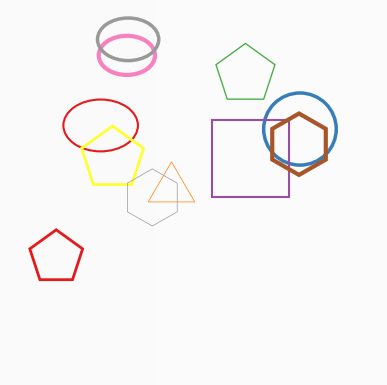[{"shape": "pentagon", "thickness": 2, "radius": 0.36, "center": [0.145, 0.331]}, {"shape": "oval", "thickness": 1.5, "radius": 0.48, "center": [0.26, 0.674]}, {"shape": "circle", "thickness": 2.5, "radius": 0.47, "center": [0.774, 0.665]}, {"shape": "pentagon", "thickness": 1, "radius": 0.4, "center": [0.633, 0.807]}, {"shape": "square", "thickness": 1.5, "radius": 0.5, "center": [0.647, 0.589]}, {"shape": "triangle", "thickness": 0.5, "radius": 0.35, "center": [0.443, 0.51]}, {"shape": "pentagon", "thickness": 2, "radius": 0.42, "center": [0.29, 0.589]}, {"shape": "hexagon", "thickness": 3, "radius": 0.4, "center": [0.772, 0.625]}, {"shape": "oval", "thickness": 3, "radius": 0.36, "center": [0.327, 0.856]}, {"shape": "hexagon", "thickness": 0.5, "radius": 0.37, "center": [0.393, 0.487]}, {"shape": "oval", "thickness": 2.5, "radius": 0.4, "center": [0.331, 0.898]}]